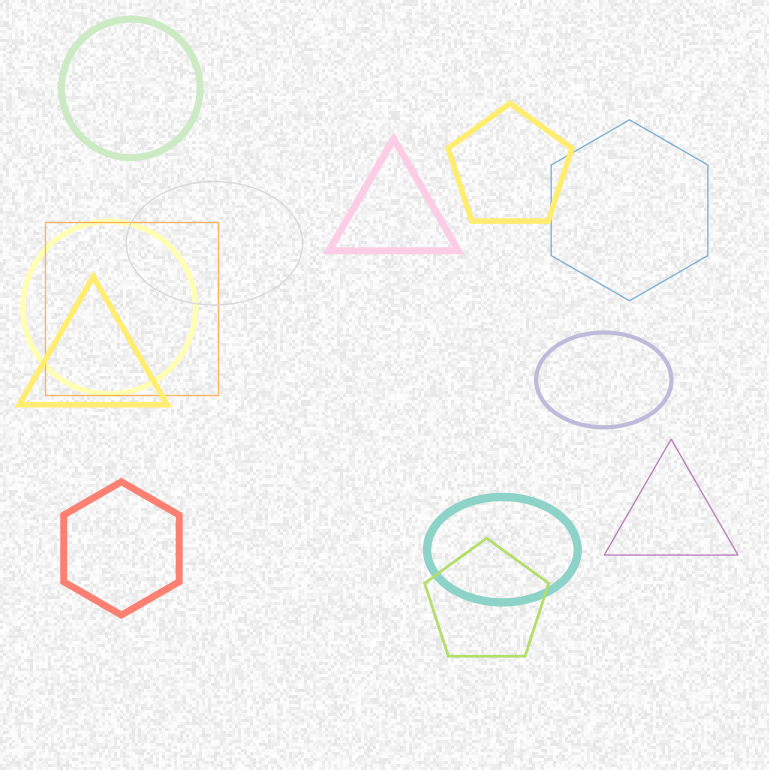[{"shape": "oval", "thickness": 3, "radius": 0.49, "center": [0.652, 0.286]}, {"shape": "circle", "thickness": 2, "radius": 0.56, "center": [0.142, 0.6]}, {"shape": "oval", "thickness": 1.5, "radius": 0.44, "center": [0.784, 0.507]}, {"shape": "hexagon", "thickness": 2.5, "radius": 0.43, "center": [0.158, 0.288]}, {"shape": "hexagon", "thickness": 0.5, "radius": 0.59, "center": [0.818, 0.727]}, {"shape": "square", "thickness": 0.5, "radius": 0.56, "center": [0.171, 0.6]}, {"shape": "pentagon", "thickness": 1, "radius": 0.42, "center": [0.632, 0.216]}, {"shape": "triangle", "thickness": 2.5, "radius": 0.49, "center": [0.511, 0.723]}, {"shape": "oval", "thickness": 0.5, "radius": 0.57, "center": [0.279, 0.684]}, {"shape": "triangle", "thickness": 0.5, "radius": 0.5, "center": [0.872, 0.329]}, {"shape": "circle", "thickness": 2.5, "radius": 0.45, "center": [0.17, 0.885]}, {"shape": "triangle", "thickness": 2, "radius": 0.55, "center": [0.121, 0.53]}, {"shape": "pentagon", "thickness": 2, "radius": 0.42, "center": [0.662, 0.781]}]